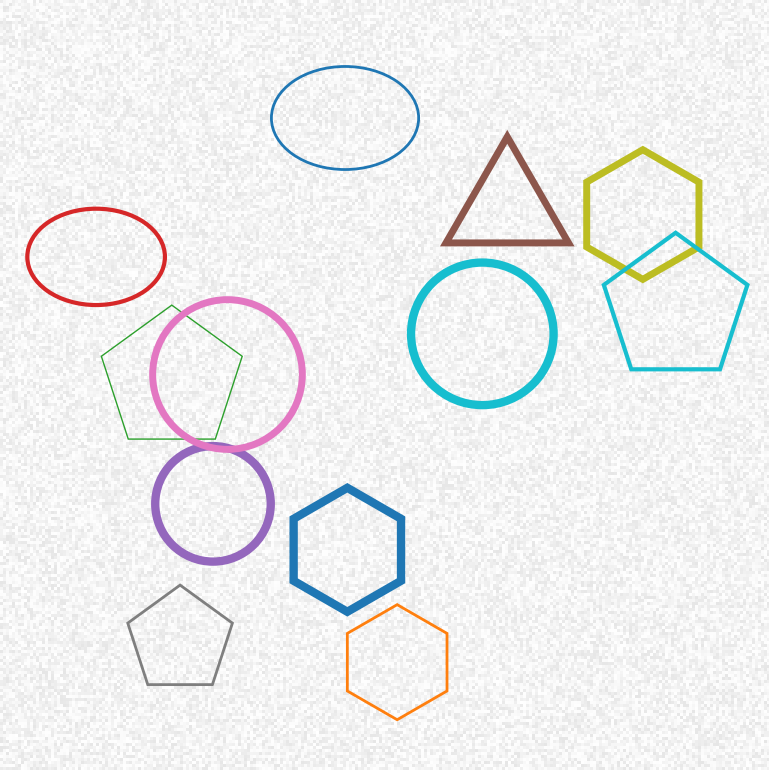[{"shape": "hexagon", "thickness": 3, "radius": 0.4, "center": [0.451, 0.286]}, {"shape": "oval", "thickness": 1, "radius": 0.48, "center": [0.448, 0.847]}, {"shape": "hexagon", "thickness": 1, "radius": 0.37, "center": [0.516, 0.14]}, {"shape": "pentagon", "thickness": 0.5, "radius": 0.48, "center": [0.223, 0.508]}, {"shape": "oval", "thickness": 1.5, "radius": 0.45, "center": [0.125, 0.666]}, {"shape": "circle", "thickness": 3, "radius": 0.38, "center": [0.277, 0.346]}, {"shape": "triangle", "thickness": 2.5, "radius": 0.46, "center": [0.659, 0.73]}, {"shape": "circle", "thickness": 2.5, "radius": 0.49, "center": [0.295, 0.514]}, {"shape": "pentagon", "thickness": 1, "radius": 0.36, "center": [0.234, 0.169]}, {"shape": "hexagon", "thickness": 2.5, "radius": 0.42, "center": [0.835, 0.721]}, {"shape": "circle", "thickness": 3, "radius": 0.46, "center": [0.626, 0.566]}, {"shape": "pentagon", "thickness": 1.5, "radius": 0.49, "center": [0.877, 0.6]}]